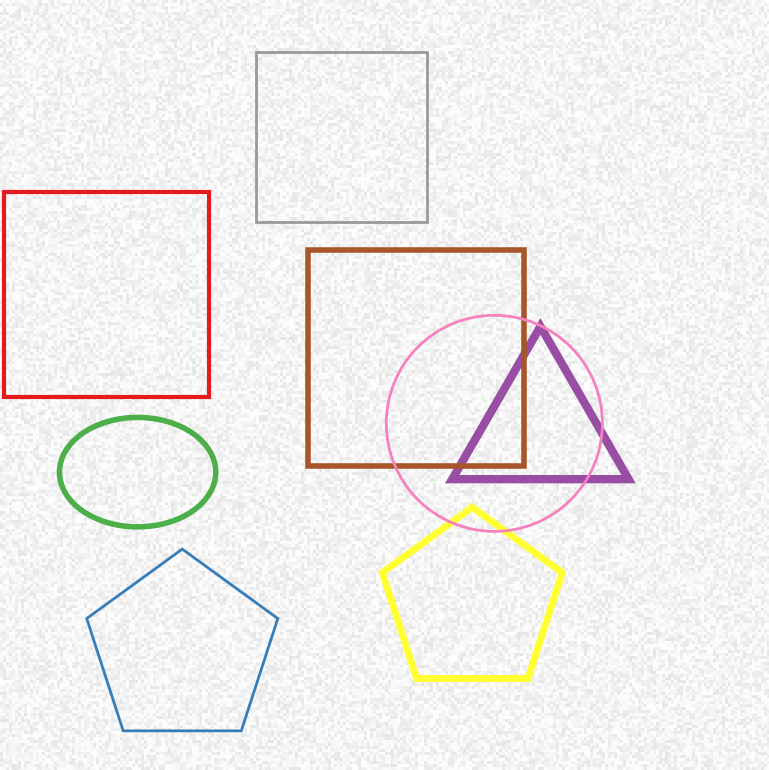[{"shape": "square", "thickness": 1.5, "radius": 0.67, "center": [0.138, 0.618]}, {"shape": "pentagon", "thickness": 1, "radius": 0.65, "center": [0.237, 0.156]}, {"shape": "oval", "thickness": 2, "radius": 0.51, "center": [0.179, 0.387]}, {"shape": "triangle", "thickness": 3, "radius": 0.66, "center": [0.702, 0.444]}, {"shape": "pentagon", "thickness": 2.5, "radius": 0.61, "center": [0.613, 0.218]}, {"shape": "square", "thickness": 2, "radius": 0.7, "center": [0.54, 0.535]}, {"shape": "circle", "thickness": 1, "radius": 0.7, "center": [0.642, 0.45]}, {"shape": "square", "thickness": 1, "radius": 0.55, "center": [0.443, 0.822]}]